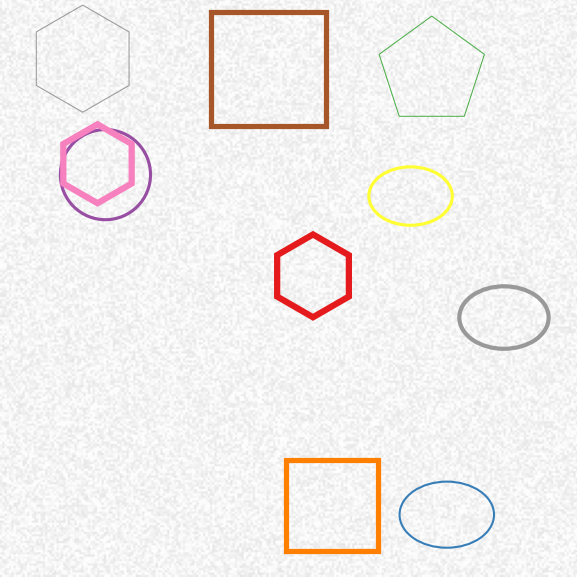[{"shape": "hexagon", "thickness": 3, "radius": 0.36, "center": [0.542, 0.521]}, {"shape": "oval", "thickness": 1, "radius": 0.41, "center": [0.774, 0.108]}, {"shape": "pentagon", "thickness": 0.5, "radius": 0.48, "center": [0.748, 0.875]}, {"shape": "circle", "thickness": 1.5, "radius": 0.39, "center": [0.183, 0.697]}, {"shape": "square", "thickness": 2.5, "radius": 0.4, "center": [0.575, 0.124]}, {"shape": "oval", "thickness": 1.5, "radius": 0.36, "center": [0.711, 0.66]}, {"shape": "square", "thickness": 2.5, "radius": 0.5, "center": [0.465, 0.879]}, {"shape": "hexagon", "thickness": 3, "radius": 0.34, "center": [0.169, 0.716]}, {"shape": "oval", "thickness": 2, "radius": 0.39, "center": [0.873, 0.449]}, {"shape": "hexagon", "thickness": 0.5, "radius": 0.46, "center": [0.143, 0.898]}]